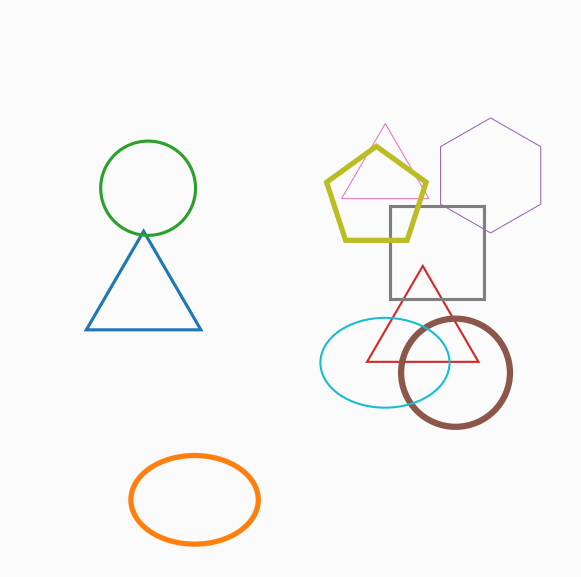[{"shape": "triangle", "thickness": 1.5, "radius": 0.57, "center": [0.247, 0.485]}, {"shape": "oval", "thickness": 2.5, "radius": 0.55, "center": [0.335, 0.134]}, {"shape": "circle", "thickness": 1.5, "radius": 0.41, "center": [0.255, 0.673]}, {"shape": "triangle", "thickness": 1, "radius": 0.55, "center": [0.727, 0.428]}, {"shape": "hexagon", "thickness": 0.5, "radius": 0.5, "center": [0.844, 0.695]}, {"shape": "circle", "thickness": 3, "radius": 0.47, "center": [0.784, 0.354]}, {"shape": "triangle", "thickness": 0.5, "radius": 0.43, "center": [0.663, 0.699]}, {"shape": "square", "thickness": 1.5, "radius": 0.4, "center": [0.751, 0.562]}, {"shape": "pentagon", "thickness": 2.5, "radius": 0.45, "center": [0.648, 0.656]}, {"shape": "oval", "thickness": 1, "radius": 0.56, "center": [0.662, 0.371]}]